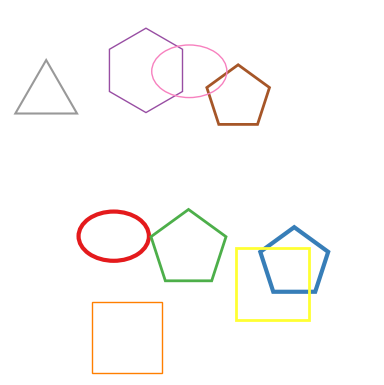[{"shape": "oval", "thickness": 3, "radius": 0.46, "center": [0.295, 0.387]}, {"shape": "pentagon", "thickness": 3, "radius": 0.46, "center": [0.764, 0.317]}, {"shape": "pentagon", "thickness": 2, "radius": 0.51, "center": [0.49, 0.354]}, {"shape": "hexagon", "thickness": 1, "radius": 0.55, "center": [0.379, 0.817]}, {"shape": "square", "thickness": 1, "radius": 0.46, "center": [0.33, 0.122]}, {"shape": "square", "thickness": 2, "radius": 0.47, "center": [0.707, 0.262]}, {"shape": "pentagon", "thickness": 2, "radius": 0.43, "center": [0.619, 0.746]}, {"shape": "oval", "thickness": 1, "radius": 0.49, "center": [0.492, 0.815]}, {"shape": "triangle", "thickness": 1.5, "radius": 0.46, "center": [0.12, 0.751]}]